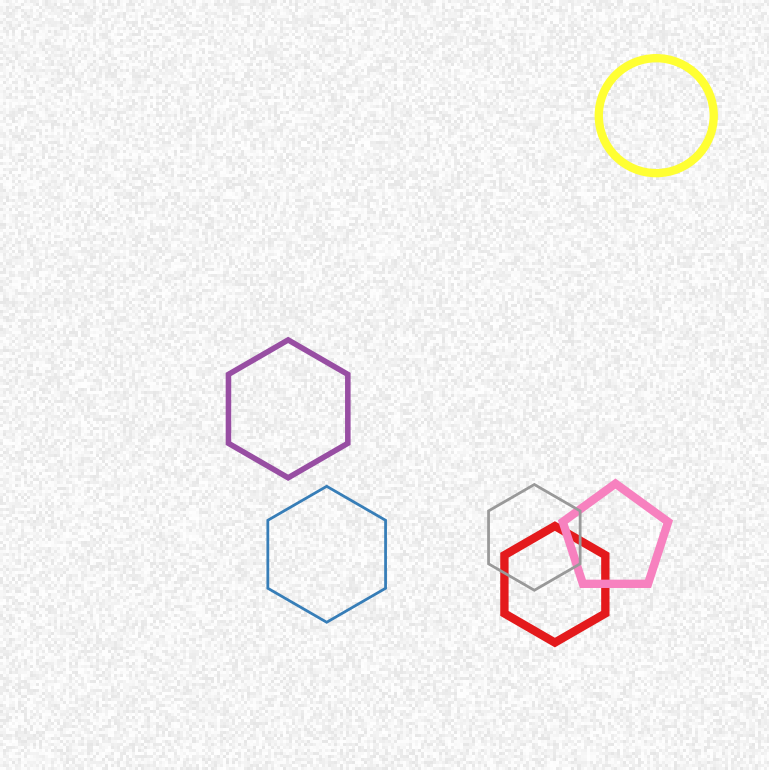[{"shape": "hexagon", "thickness": 3, "radius": 0.38, "center": [0.721, 0.241]}, {"shape": "hexagon", "thickness": 1, "radius": 0.44, "center": [0.424, 0.28]}, {"shape": "hexagon", "thickness": 2, "radius": 0.45, "center": [0.374, 0.469]}, {"shape": "circle", "thickness": 3, "radius": 0.37, "center": [0.852, 0.85]}, {"shape": "pentagon", "thickness": 3, "radius": 0.36, "center": [0.799, 0.3]}, {"shape": "hexagon", "thickness": 1, "radius": 0.34, "center": [0.694, 0.302]}]